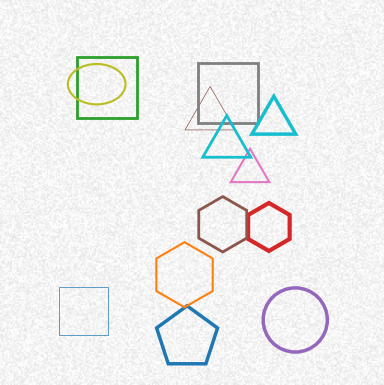[{"shape": "pentagon", "thickness": 2.5, "radius": 0.42, "center": [0.486, 0.122]}, {"shape": "square", "thickness": 0.5, "radius": 0.32, "center": [0.216, 0.193]}, {"shape": "hexagon", "thickness": 1.5, "radius": 0.42, "center": [0.479, 0.286]}, {"shape": "square", "thickness": 2, "radius": 0.39, "center": [0.278, 0.772]}, {"shape": "hexagon", "thickness": 3, "radius": 0.31, "center": [0.698, 0.41]}, {"shape": "circle", "thickness": 2.5, "radius": 0.42, "center": [0.767, 0.169]}, {"shape": "hexagon", "thickness": 2, "radius": 0.36, "center": [0.579, 0.417]}, {"shape": "triangle", "thickness": 0.5, "radius": 0.38, "center": [0.546, 0.7]}, {"shape": "triangle", "thickness": 1.5, "radius": 0.29, "center": [0.649, 0.556]}, {"shape": "square", "thickness": 2, "radius": 0.39, "center": [0.591, 0.758]}, {"shape": "oval", "thickness": 1.5, "radius": 0.37, "center": [0.251, 0.781]}, {"shape": "triangle", "thickness": 2.5, "radius": 0.33, "center": [0.711, 0.684]}, {"shape": "triangle", "thickness": 2, "radius": 0.36, "center": [0.589, 0.628]}]